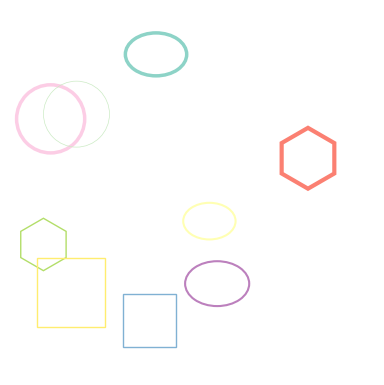[{"shape": "oval", "thickness": 2.5, "radius": 0.4, "center": [0.405, 0.859]}, {"shape": "oval", "thickness": 1.5, "radius": 0.34, "center": [0.544, 0.426]}, {"shape": "hexagon", "thickness": 3, "radius": 0.39, "center": [0.8, 0.589]}, {"shape": "square", "thickness": 1, "radius": 0.35, "center": [0.389, 0.168]}, {"shape": "hexagon", "thickness": 1, "radius": 0.34, "center": [0.113, 0.365]}, {"shape": "circle", "thickness": 2.5, "radius": 0.44, "center": [0.132, 0.691]}, {"shape": "oval", "thickness": 1.5, "radius": 0.42, "center": [0.564, 0.263]}, {"shape": "circle", "thickness": 0.5, "radius": 0.43, "center": [0.199, 0.704]}, {"shape": "square", "thickness": 1, "radius": 0.45, "center": [0.184, 0.241]}]